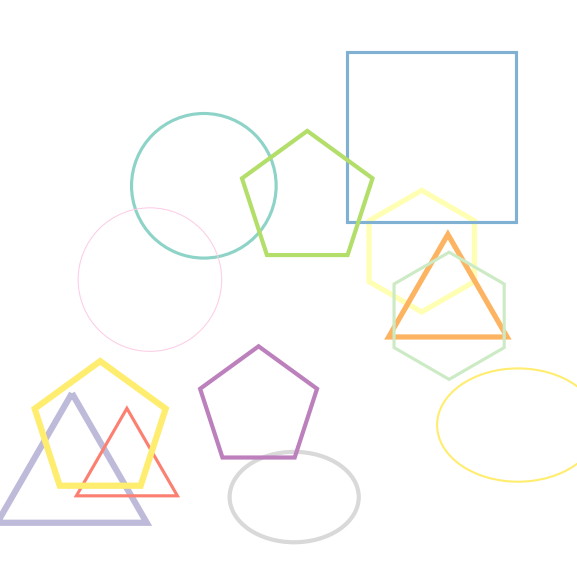[{"shape": "circle", "thickness": 1.5, "radius": 0.63, "center": [0.353, 0.677]}, {"shape": "hexagon", "thickness": 2.5, "radius": 0.53, "center": [0.73, 0.564]}, {"shape": "triangle", "thickness": 3, "radius": 0.75, "center": [0.125, 0.169]}, {"shape": "triangle", "thickness": 1.5, "radius": 0.5, "center": [0.22, 0.191]}, {"shape": "square", "thickness": 1.5, "radius": 0.73, "center": [0.747, 0.762]}, {"shape": "triangle", "thickness": 2.5, "radius": 0.59, "center": [0.776, 0.475]}, {"shape": "pentagon", "thickness": 2, "radius": 0.59, "center": [0.532, 0.654]}, {"shape": "circle", "thickness": 0.5, "radius": 0.62, "center": [0.26, 0.515]}, {"shape": "oval", "thickness": 2, "radius": 0.56, "center": [0.509, 0.138]}, {"shape": "pentagon", "thickness": 2, "radius": 0.53, "center": [0.448, 0.293]}, {"shape": "hexagon", "thickness": 1.5, "radius": 0.55, "center": [0.778, 0.452]}, {"shape": "pentagon", "thickness": 3, "radius": 0.6, "center": [0.173, 0.255]}, {"shape": "oval", "thickness": 1, "radius": 0.7, "center": [0.897, 0.263]}]